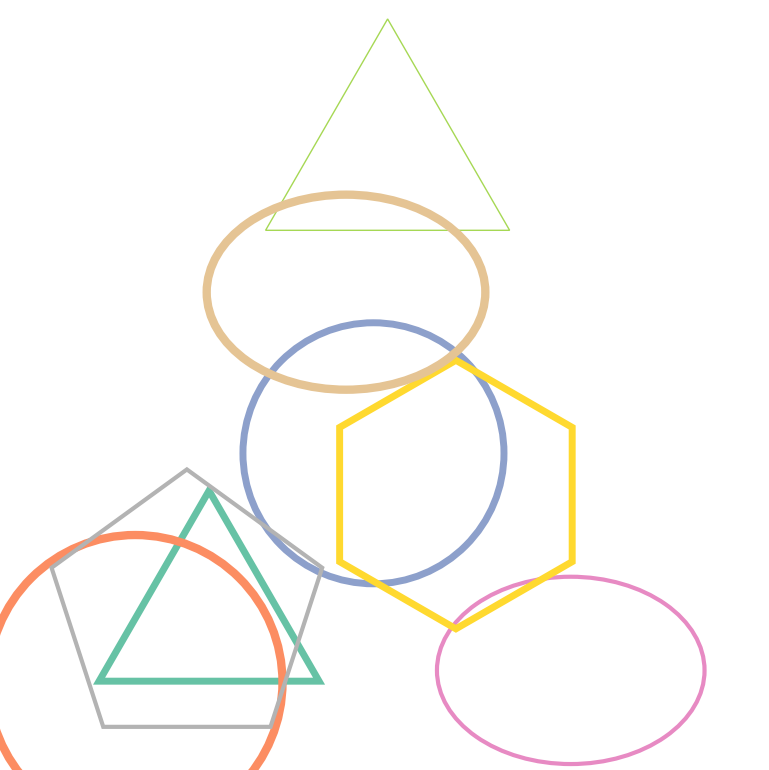[{"shape": "triangle", "thickness": 2.5, "radius": 0.82, "center": [0.272, 0.198]}, {"shape": "circle", "thickness": 3, "radius": 0.96, "center": [0.176, 0.114]}, {"shape": "circle", "thickness": 2.5, "radius": 0.85, "center": [0.485, 0.411]}, {"shape": "oval", "thickness": 1.5, "radius": 0.87, "center": [0.741, 0.129]}, {"shape": "triangle", "thickness": 0.5, "radius": 0.91, "center": [0.503, 0.792]}, {"shape": "hexagon", "thickness": 2.5, "radius": 0.87, "center": [0.592, 0.358]}, {"shape": "oval", "thickness": 3, "radius": 0.9, "center": [0.449, 0.621]}, {"shape": "pentagon", "thickness": 1.5, "radius": 0.92, "center": [0.243, 0.206]}]